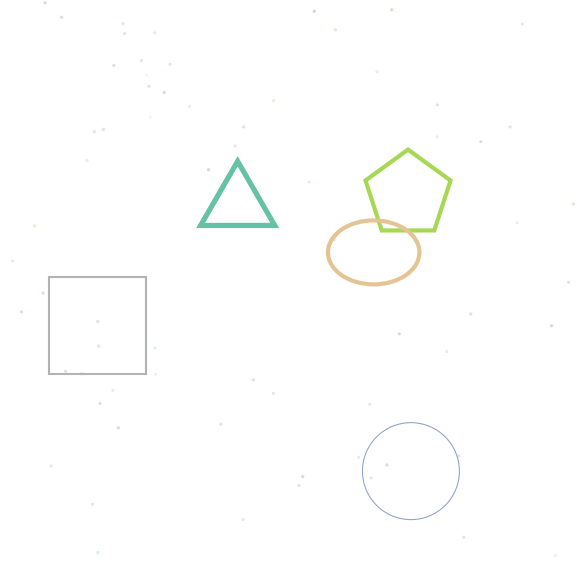[{"shape": "triangle", "thickness": 2.5, "radius": 0.37, "center": [0.412, 0.646]}, {"shape": "circle", "thickness": 0.5, "radius": 0.42, "center": [0.712, 0.183]}, {"shape": "pentagon", "thickness": 2, "radius": 0.39, "center": [0.707, 0.663]}, {"shape": "oval", "thickness": 2, "radius": 0.4, "center": [0.647, 0.562]}, {"shape": "square", "thickness": 1, "radius": 0.42, "center": [0.169, 0.436]}]